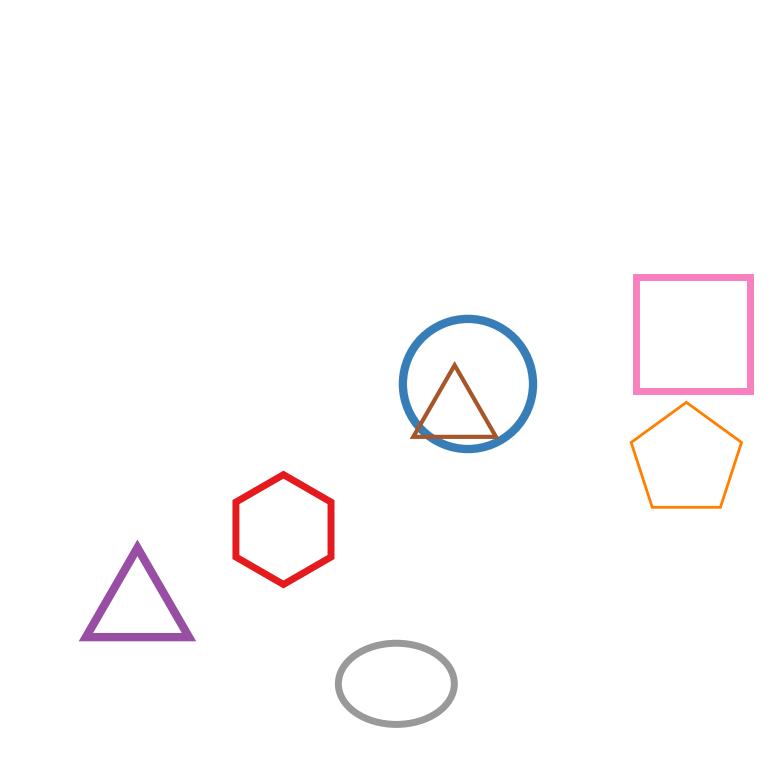[{"shape": "hexagon", "thickness": 2.5, "radius": 0.36, "center": [0.368, 0.312]}, {"shape": "circle", "thickness": 3, "radius": 0.42, "center": [0.608, 0.501]}, {"shape": "triangle", "thickness": 3, "radius": 0.39, "center": [0.179, 0.211]}, {"shape": "pentagon", "thickness": 1, "radius": 0.38, "center": [0.891, 0.402]}, {"shape": "triangle", "thickness": 1.5, "radius": 0.31, "center": [0.59, 0.464]}, {"shape": "square", "thickness": 2.5, "radius": 0.37, "center": [0.9, 0.566]}, {"shape": "oval", "thickness": 2.5, "radius": 0.38, "center": [0.515, 0.112]}]